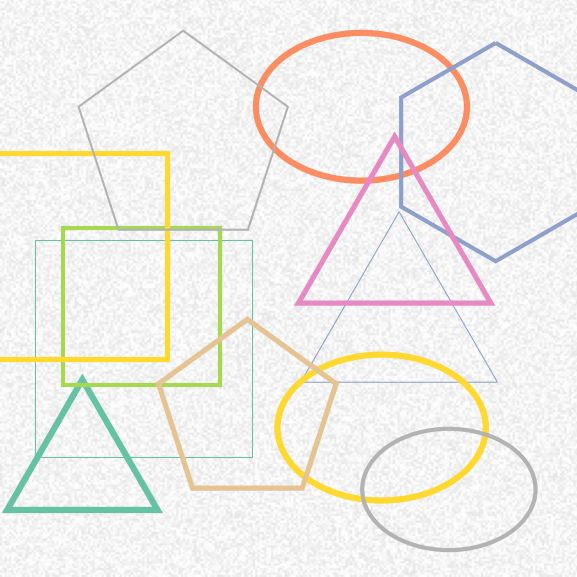[{"shape": "square", "thickness": 0.5, "radius": 0.94, "center": [0.249, 0.395]}, {"shape": "triangle", "thickness": 3, "radius": 0.75, "center": [0.143, 0.191]}, {"shape": "oval", "thickness": 3, "radius": 0.91, "center": [0.626, 0.814]}, {"shape": "hexagon", "thickness": 2, "radius": 0.95, "center": [0.858, 0.736]}, {"shape": "triangle", "thickness": 0.5, "radius": 0.98, "center": [0.691, 0.436]}, {"shape": "triangle", "thickness": 2.5, "radius": 0.96, "center": [0.683, 0.57]}, {"shape": "square", "thickness": 2, "radius": 0.68, "center": [0.245, 0.468]}, {"shape": "oval", "thickness": 3, "radius": 0.9, "center": [0.661, 0.259]}, {"shape": "square", "thickness": 2.5, "radius": 0.89, "center": [0.111, 0.557]}, {"shape": "pentagon", "thickness": 2.5, "radius": 0.81, "center": [0.428, 0.285]}, {"shape": "oval", "thickness": 2, "radius": 0.75, "center": [0.777, 0.152]}, {"shape": "pentagon", "thickness": 1, "radius": 0.95, "center": [0.317, 0.755]}]